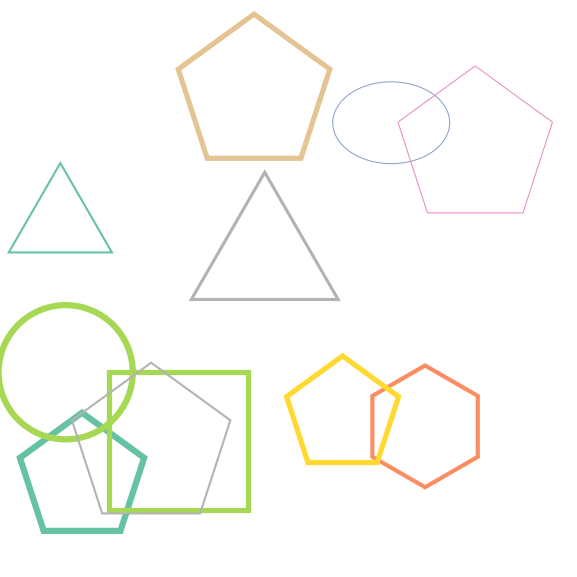[{"shape": "triangle", "thickness": 1, "radius": 0.52, "center": [0.104, 0.614]}, {"shape": "pentagon", "thickness": 3, "radius": 0.57, "center": [0.142, 0.171]}, {"shape": "hexagon", "thickness": 2, "radius": 0.53, "center": [0.736, 0.261]}, {"shape": "oval", "thickness": 0.5, "radius": 0.51, "center": [0.677, 0.787]}, {"shape": "pentagon", "thickness": 0.5, "radius": 0.7, "center": [0.823, 0.744]}, {"shape": "square", "thickness": 2.5, "radius": 0.6, "center": [0.309, 0.236]}, {"shape": "circle", "thickness": 3, "radius": 0.58, "center": [0.114, 0.355]}, {"shape": "pentagon", "thickness": 2.5, "radius": 0.51, "center": [0.593, 0.281]}, {"shape": "pentagon", "thickness": 2.5, "radius": 0.69, "center": [0.44, 0.837]}, {"shape": "pentagon", "thickness": 1, "radius": 0.72, "center": [0.262, 0.227]}, {"shape": "triangle", "thickness": 1.5, "radius": 0.73, "center": [0.458, 0.554]}]